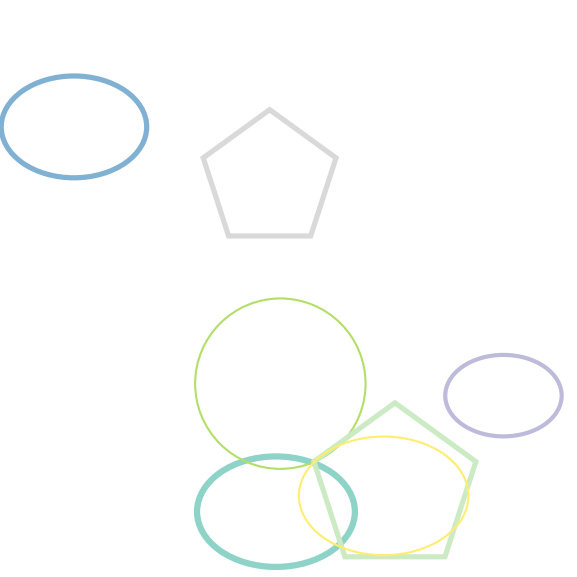[{"shape": "oval", "thickness": 3, "radius": 0.68, "center": [0.478, 0.113]}, {"shape": "oval", "thickness": 2, "radius": 0.5, "center": [0.872, 0.314]}, {"shape": "oval", "thickness": 2.5, "radius": 0.63, "center": [0.128, 0.779]}, {"shape": "circle", "thickness": 1, "radius": 0.74, "center": [0.485, 0.335]}, {"shape": "pentagon", "thickness": 2.5, "radius": 0.6, "center": [0.467, 0.688]}, {"shape": "pentagon", "thickness": 2.5, "radius": 0.74, "center": [0.684, 0.154]}, {"shape": "oval", "thickness": 1, "radius": 0.73, "center": [0.664, 0.14]}]